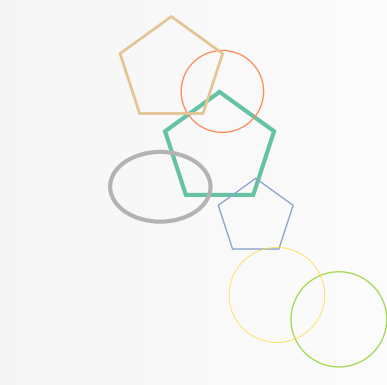[{"shape": "pentagon", "thickness": 3, "radius": 0.74, "center": [0.567, 0.613]}, {"shape": "circle", "thickness": 1, "radius": 0.53, "center": [0.574, 0.763]}, {"shape": "pentagon", "thickness": 1, "radius": 0.51, "center": [0.66, 0.435]}, {"shape": "circle", "thickness": 1, "radius": 0.62, "center": [0.875, 0.171]}, {"shape": "circle", "thickness": 0.5, "radius": 0.62, "center": [0.715, 0.234]}, {"shape": "pentagon", "thickness": 2, "radius": 0.7, "center": [0.442, 0.818]}, {"shape": "oval", "thickness": 3, "radius": 0.65, "center": [0.414, 0.515]}]